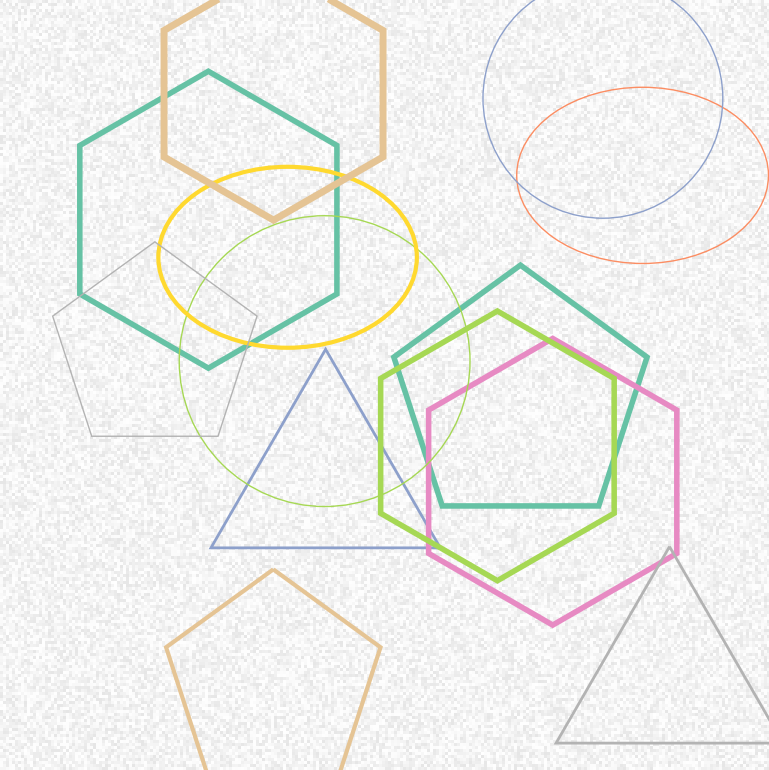[{"shape": "hexagon", "thickness": 2, "radius": 0.96, "center": [0.271, 0.715]}, {"shape": "pentagon", "thickness": 2, "radius": 0.86, "center": [0.676, 0.483]}, {"shape": "oval", "thickness": 0.5, "radius": 0.82, "center": [0.835, 0.772]}, {"shape": "triangle", "thickness": 1, "radius": 0.86, "center": [0.423, 0.374]}, {"shape": "circle", "thickness": 0.5, "radius": 0.78, "center": [0.783, 0.872]}, {"shape": "hexagon", "thickness": 2, "radius": 0.93, "center": [0.718, 0.374]}, {"shape": "hexagon", "thickness": 2, "radius": 0.88, "center": [0.646, 0.421]}, {"shape": "circle", "thickness": 0.5, "radius": 0.94, "center": [0.422, 0.531]}, {"shape": "oval", "thickness": 1.5, "radius": 0.84, "center": [0.374, 0.666]}, {"shape": "hexagon", "thickness": 2.5, "radius": 0.82, "center": [0.355, 0.878]}, {"shape": "pentagon", "thickness": 1.5, "radius": 0.73, "center": [0.355, 0.114]}, {"shape": "pentagon", "thickness": 0.5, "radius": 0.7, "center": [0.201, 0.546]}, {"shape": "triangle", "thickness": 1, "radius": 0.85, "center": [0.869, 0.12]}]